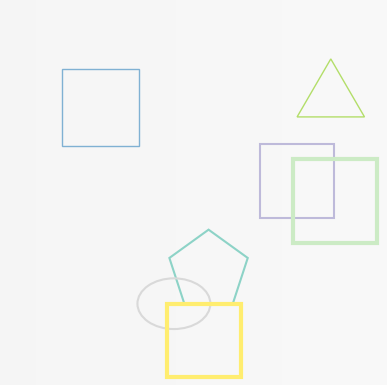[{"shape": "pentagon", "thickness": 1.5, "radius": 0.53, "center": [0.538, 0.297]}, {"shape": "square", "thickness": 1.5, "radius": 0.48, "center": [0.766, 0.529]}, {"shape": "square", "thickness": 1, "radius": 0.5, "center": [0.261, 0.721]}, {"shape": "triangle", "thickness": 1, "radius": 0.5, "center": [0.854, 0.747]}, {"shape": "oval", "thickness": 1.5, "radius": 0.47, "center": [0.449, 0.211]}, {"shape": "square", "thickness": 3, "radius": 0.54, "center": [0.865, 0.478]}, {"shape": "square", "thickness": 3, "radius": 0.47, "center": [0.526, 0.116]}]